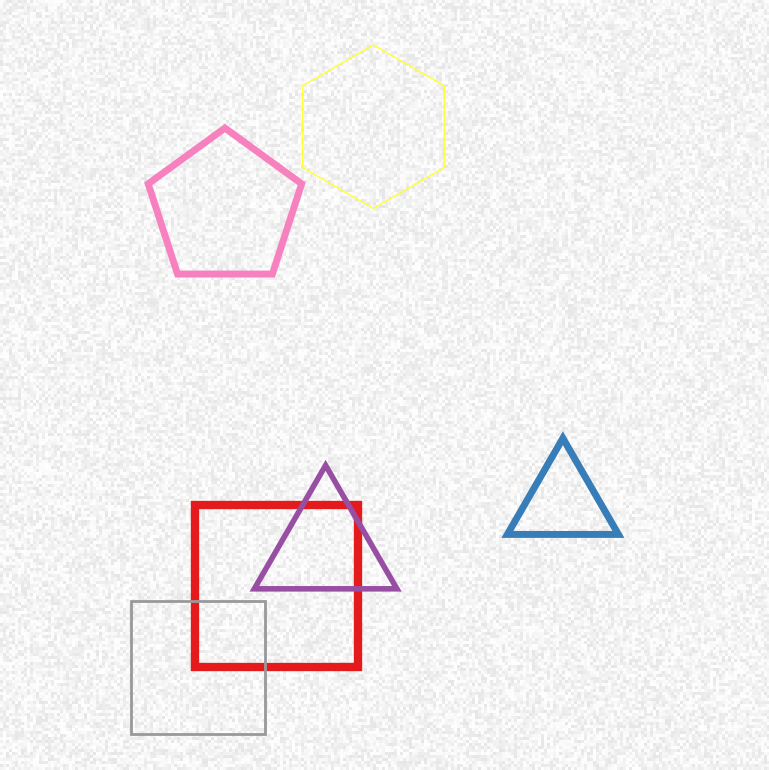[{"shape": "square", "thickness": 3, "radius": 0.53, "center": [0.359, 0.239]}, {"shape": "triangle", "thickness": 2.5, "radius": 0.42, "center": [0.731, 0.348]}, {"shape": "triangle", "thickness": 2, "radius": 0.53, "center": [0.423, 0.289]}, {"shape": "hexagon", "thickness": 0.5, "radius": 0.53, "center": [0.485, 0.835]}, {"shape": "pentagon", "thickness": 2.5, "radius": 0.52, "center": [0.292, 0.729]}, {"shape": "square", "thickness": 1, "radius": 0.43, "center": [0.257, 0.133]}]